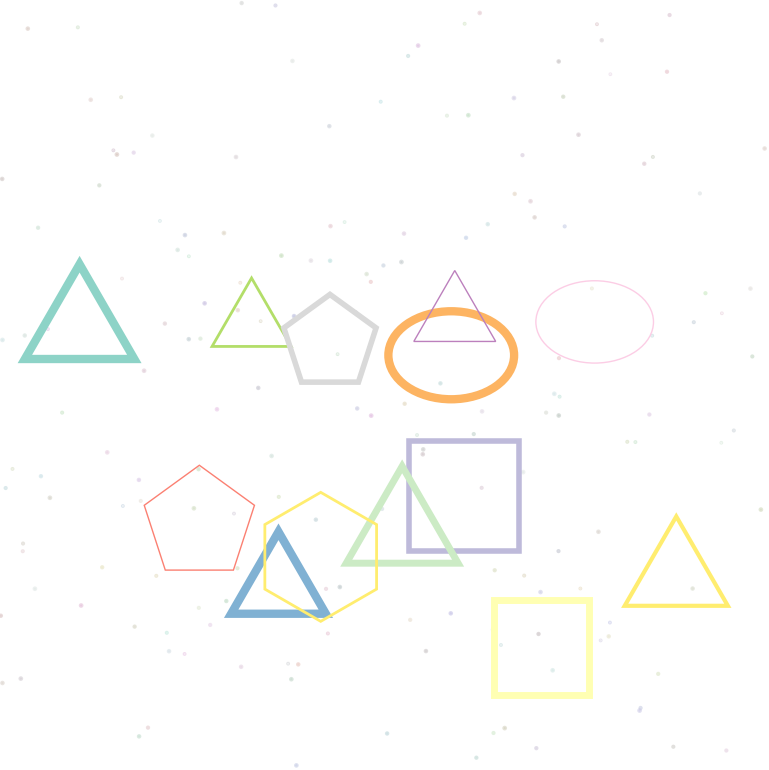[{"shape": "triangle", "thickness": 3, "radius": 0.41, "center": [0.103, 0.575]}, {"shape": "square", "thickness": 2.5, "radius": 0.31, "center": [0.703, 0.159]}, {"shape": "square", "thickness": 2, "radius": 0.36, "center": [0.602, 0.356]}, {"shape": "pentagon", "thickness": 0.5, "radius": 0.38, "center": [0.259, 0.321]}, {"shape": "triangle", "thickness": 3, "radius": 0.35, "center": [0.362, 0.238]}, {"shape": "oval", "thickness": 3, "radius": 0.41, "center": [0.586, 0.539]}, {"shape": "triangle", "thickness": 1, "radius": 0.3, "center": [0.327, 0.58]}, {"shape": "oval", "thickness": 0.5, "radius": 0.38, "center": [0.772, 0.582]}, {"shape": "pentagon", "thickness": 2, "radius": 0.31, "center": [0.429, 0.555]}, {"shape": "triangle", "thickness": 0.5, "radius": 0.31, "center": [0.591, 0.587]}, {"shape": "triangle", "thickness": 2.5, "radius": 0.42, "center": [0.522, 0.311]}, {"shape": "hexagon", "thickness": 1, "radius": 0.42, "center": [0.417, 0.277]}, {"shape": "triangle", "thickness": 1.5, "radius": 0.39, "center": [0.878, 0.252]}]